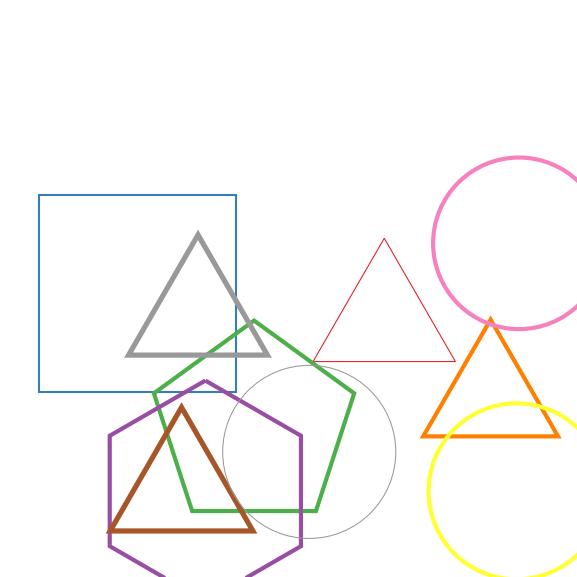[{"shape": "triangle", "thickness": 0.5, "radius": 0.71, "center": [0.665, 0.444]}, {"shape": "square", "thickness": 1, "radius": 0.85, "center": [0.238, 0.491]}, {"shape": "pentagon", "thickness": 2, "radius": 0.91, "center": [0.44, 0.262]}, {"shape": "hexagon", "thickness": 2, "radius": 0.96, "center": [0.356, 0.149]}, {"shape": "triangle", "thickness": 2, "radius": 0.67, "center": [0.85, 0.311]}, {"shape": "circle", "thickness": 2, "radius": 0.76, "center": [0.894, 0.148]}, {"shape": "triangle", "thickness": 2.5, "radius": 0.71, "center": [0.314, 0.151]}, {"shape": "circle", "thickness": 2, "radius": 0.74, "center": [0.899, 0.578]}, {"shape": "circle", "thickness": 0.5, "radius": 0.75, "center": [0.535, 0.217]}, {"shape": "triangle", "thickness": 2.5, "radius": 0.69, "center": [0.343, 0.454]}]